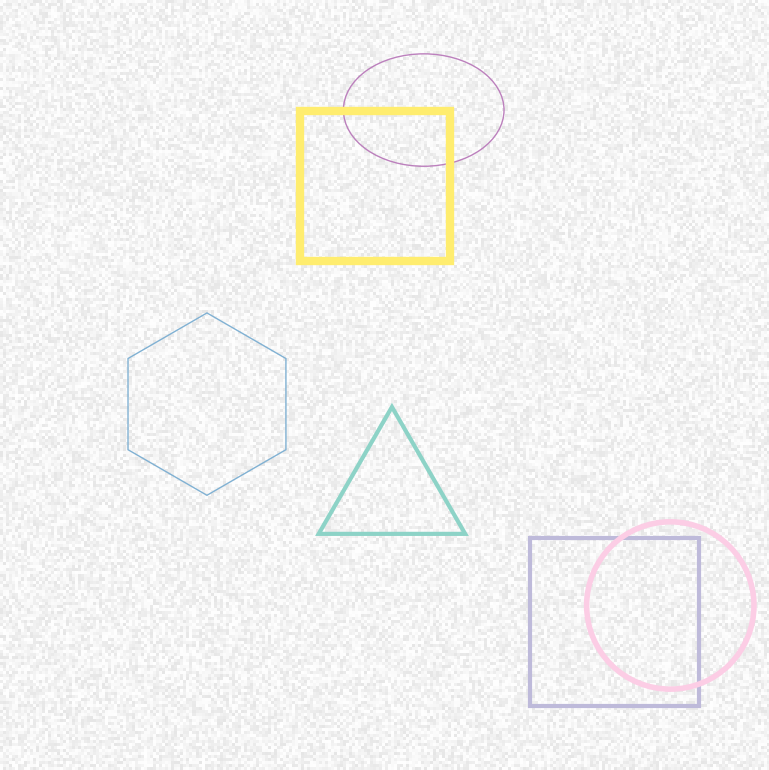[{"shape": "triangle", "thickness": 1.5, "radius": 0.55, "center": [0.509, 0.362]}, {"shape": "square", "thickness": 1.5, "radius": 0.55, "center": [0.798, 0.192]}, {"shape": "hexagon", "thickness": 0.5, "radius": 0.59, "center": [0.269, 0.475]}, {"shape": "circle", "thickness": 2, "radius": 0.54, "center": [0.871, 0.214]}, {"shape": "oval", "thickness": 0.5, "radius": 0.52, "center": [0.55, 0.857]}, {"shape": "square", "thickness": 3, "radius": 0.49, "center": [0.487, 0.758]}]